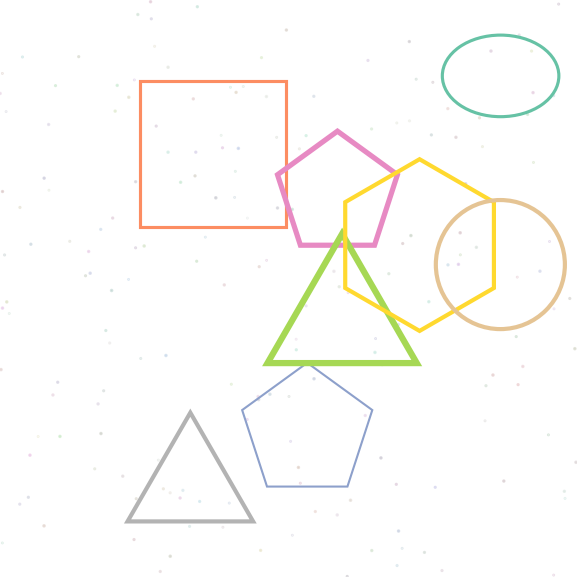[{"shape": "oval", "thickness": 1.5, "radius": 0.5, "center": [0.867, 0.868]}, {"shape": "square", "thickness": 1.5, "radius": 0.63, "center": [0.369, 0.732]}, {"shape": "pentagon", "thickness": 1, "radius": 0.59, "center": [0.532, 0.252]}, {"shape": "pentagon", "thickness": 2.5, "radius": 0.55, "center": [0.584, 0.663]}, {"shape": "triangle", "thickness": 3, "radius": 0.75, "center": [0.592, 0.445]}, {"shape": "hexagon", "thickness": 2, "radius": 0.74, "center": [0.727, 0.575]}, {"shape": "circle", "thickness": 2, "radius": 0.56, "center": [0.866, 0.541]}, {"shape": "triangle", "thickness": 2, "radius": 0.63, "center": [0.33, 0.159]}]